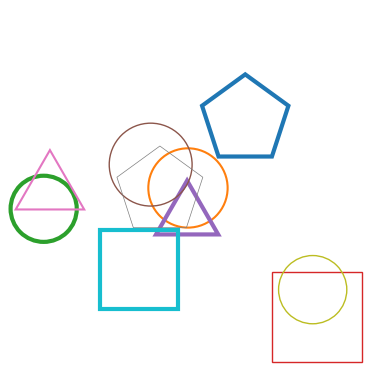[{"shape": "pentagon", "thickness": 3, "radius": 0.59, "center": [0.637, 0.689]}, {"shape": "circle", "thickness": 1.5, "radius": 0.51, "center": [0.488, 0.512]}, {"shape": "circle", "thickness": 3, "radius": 0.43, "center": [0.113, 0.458]}, {"shape": "square", "thickness": 1, "radius": 0.58, "center": [0.824, 0.176]}, {"shape": "triangle", "thickness": 3, "radius": 0.47, "center": [0.486, 0.438]}, {"shape": "circle", "thickness": 1, "radius": 0.54, "center": [0.391, 0.572]}, {"shape": "triangle", "thickness": 1.5, "radius": 0.51, "center": [0.13, 0.507]}, {"shape": "pentagon", "thickness": 0.5, "radius": 0.59, "center": [0.415, 0.503]}, {"shape": "circle", "thickness": 1, "radius": 0.44, "center": [0.812, 0.248]}, {"shape": "square", "thickness": 3, "radius": 0.51, "center": [0.361, 0.3]}]